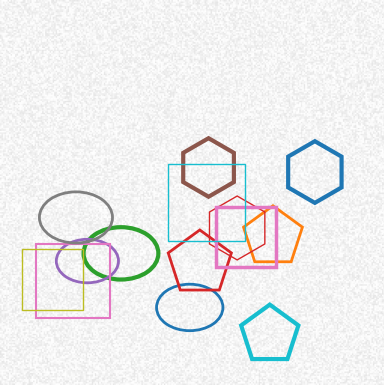[{"shape": "hexagon", "thickness": 3, "radius": 0.4, "center": [0.818, 0.553]}, {"shape": "oval", "thickness": 2, "radius": 0.43, "center": [0.493, 0.201]}, {"shape": "pentagon", "thickness": 2, "radius": 0.4, "center": [0.709, 0.385]}, {"shape": "oval", "thickness": 3, "radius": 0.49, "center": [0.314, 0.342]}, {"shape": "pentagon", "thickness": 2, "radius": 0.43, "center": [0.519, 0.316]}, {"shape": "hexagon", "thickness": 1, "radius": 0.41, "center": [0.616, 0.408]}, {"shape": "oval", "thickness": 2, "radius": 0.4, "center": [0.227, 0.322]}, {"shape": "hexagon", "thickness": 3, "radius": 0.38, "center": [0.542, 0.565]}, {"shape": "square", "thickness": 1.5, "radius": 0.48, "center": [0.191, 0.27]}, {"shape": "square", "thickness": 2.5, "radius": 0.39, "center": [0.639, 0.385]}, {"shape": "oval", "thickness": 2, "radius": 0.47, "center": [0.197, 0.435]}, {"shape": "square", "thickness": 1, "radius": 0.4, "center": [0.135, 0.274]}, {"shape": "square", "thickness": 1, "radius": 0.5, "center": [0.537, 0.474]}, {"shape": "pentagon", "thickness": 3, "radius": 0.39, "center": [0.701, 0.131]}]